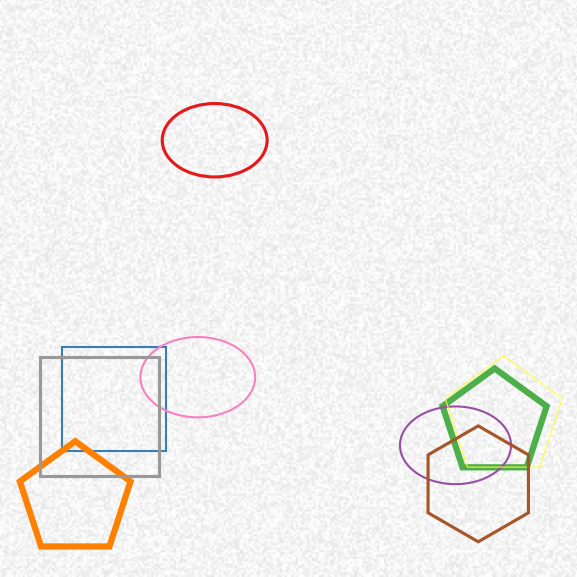[{"shape": "oval", "thickness": 1.5, "radius": 0.45, "center": [0.372, 0.756]}, {"shape": "square", "thickness": 1, "radius": 0.45, "center": [0.197, 0.308]}, {"shape": "pentagon", "thickness": 3, "radius": 0.47, "center": [0.857, 0.266]}, {"shape": "oval", "thickness": 1, "radius": 0.48, "center": [0.789, 0.228]}, {"shape": "pentagon", "thickness": 3, "radius": 0.5, "center": [0.13, 0.134]}, {"shape": "pentagon", "thickness": 0.5, "radius": 0.53, "center": [0.872, 0.276]}, {"shape": "hexagon", "thickness": 1.5, "radius": 0.5, "center": [0.828, 0.161]}, {"shape": "oval", "thickness": 1, "radius": 0.5, "center": [0.343, 0.346]}, {"shape": "square", "thickness": 1.5, "radius": 0.51, "center": [0.172, 0.277]}]